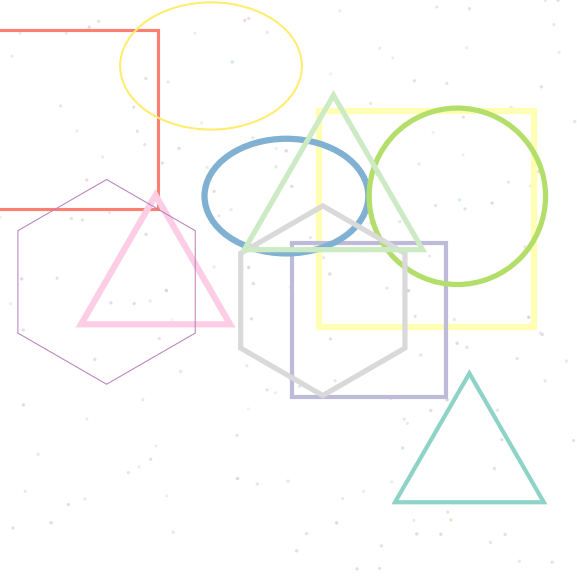[{"shape": "triangle", "thickness": 2, "radius": 0.74, "center": [0.813, 0.204]}, {"shape": "square", "thickness": 3, "radius": 0.93, "center": [0.739, 0.62]}, {"shape": "square", "thickness": 2, "radius": 0.67, "center": [0.638, 0.445]}, {"shape": "square", "thickness": 1.5, "radius": 0.77, "center": [0.119, 0.793]}, {"shape": "oval", "thickness": 3, "radius": 0.71, "center": [0.496, 0.66]}, {"shape": "circle", "thickness": 2.5, "radius": 0.76, "center": [0.792, 0.659]}, {"shape": "triangle", "thickness": 3, "radius": 0.75, "center": [0.269, 0.512]}, {"shape": "hexagon", "thickness": 2.5, "radius": 0.82, "center": [0.559, 0.478]}, {"shape": "hexagon", "thickness": 0.5, "radius": 0.89, "center": [0.185, 0.511]}, {"shape": "triangle", "thickness": 2.5, "radius": 0.89, "center": [0.577, 0.656]}, {"shape": "oval", "thickness": 1, "radius": 0.79, "center": [0.365, 0.885]}]